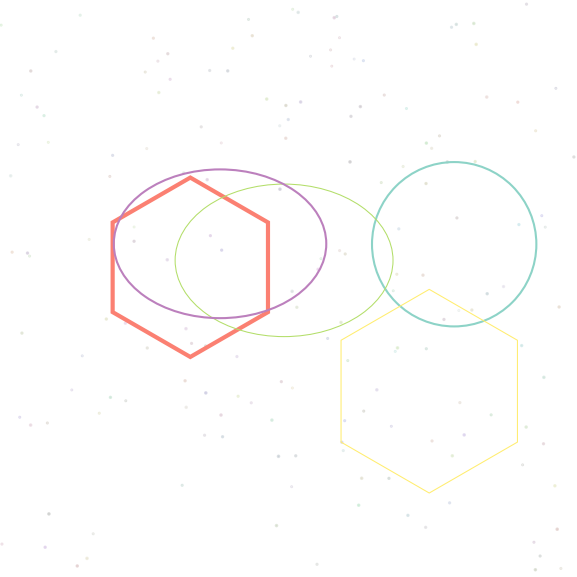[{"shape": "circle", "thickness": 1, "radius": 0.71, "center": [0.786, 0.576]}, {"shape": "hexagon", "thickness": 2, "radius": 0.78, "center": [0.33, 0.536]}, {"shape": "oval", "thickness": 0.5, "radius": 0.94, "center": [0.492, 0.548]}, {"shape": "oval", "thickness": 1, "radius": 0.92, "center": [0.381, 0.577]}, {"shape": "hexagon", "thickness": 0.5, "radius": 0.88, "center": [0.743, 0.322]}]